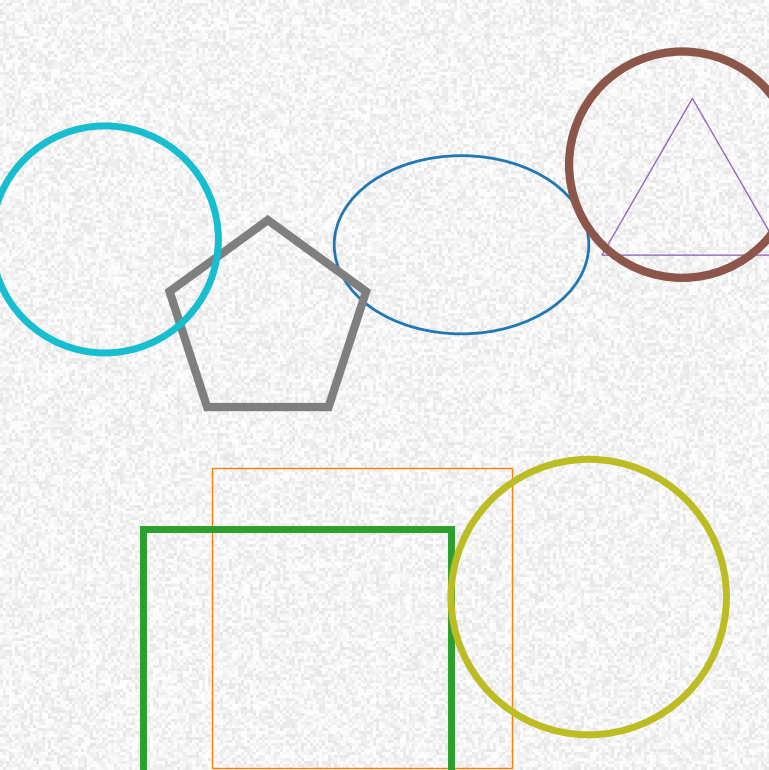[{"shape": "oval", "thickness": 1, "radius": 0.83, "center": [0.599, 0.682]}, {"shape": "square", "thickness": 0.5, "radius": 0.97, "center": [0.47, 0.198]}, {"shape": "square", "thickness": 2.5, "radius": 1.0, "center": [0.386, 0.114]}, {"shape": "triangle", "thickness": 0.5, "radius": 0.68, "center": [0.899, 0.736]}, {"shape": "circle", "thickness": 3, "radius": 0.73, "center": [0.886, 0.786]}, {"shape": "pentagon", "thickness": 3, "radius": 0.67, "center": [0.348, 0.58]}, {"shape": "circle", "thickness": 2.5, "radius": 0.89, "center": [0.765, 0.225]}, {"shape": "circle", "thickness": 2.5, "radius": 0.74, "center": [0.136, 0.689]}]